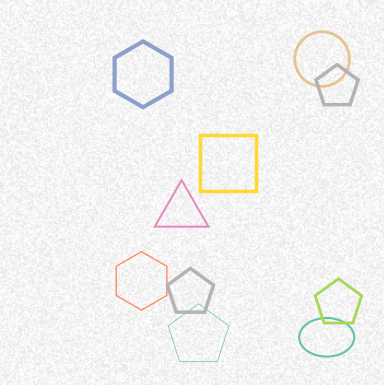[{"shape": "oval", "thickness": 1.5, "radius": 0.36, "center": [0.849, 0.124]}, {"shape": "pentagon", "thickness": 0.5, "radius": 0.42, "center": [0.516, 0.128]}, {"shape": "hexagon", "thickness": 1, "radius": 0.38, "center": [0.368, 0.27]}, {"shape": "hexagon", "thickness": 3, "radius": 0.43, "center": [0.372, 0.807]}, {"shape": "triangle", "thickness": 1.5, "radius": 0.4, "center": [0.472, 0.452]}, {"shape": "pentagon", "thickness": 2, "radius": 0.32, "center": [0.879, 0.212]}, {"shape": "square", "thickness": 2.5, "radius": 0.36, "center": [0.592, 0.576]}, {"shape": "circle", "thickness": 2, "radius": 0.35, "center": [0.837, 0.847]}, {"shape": "pentagon", "thickness": 2.5, "radius": 0.31, "center": [0.495, 0.24]}, {"shape": "pentagon", "thickness": 2.5, "radius": 0.29, "center": [0.875, 0.775]}]